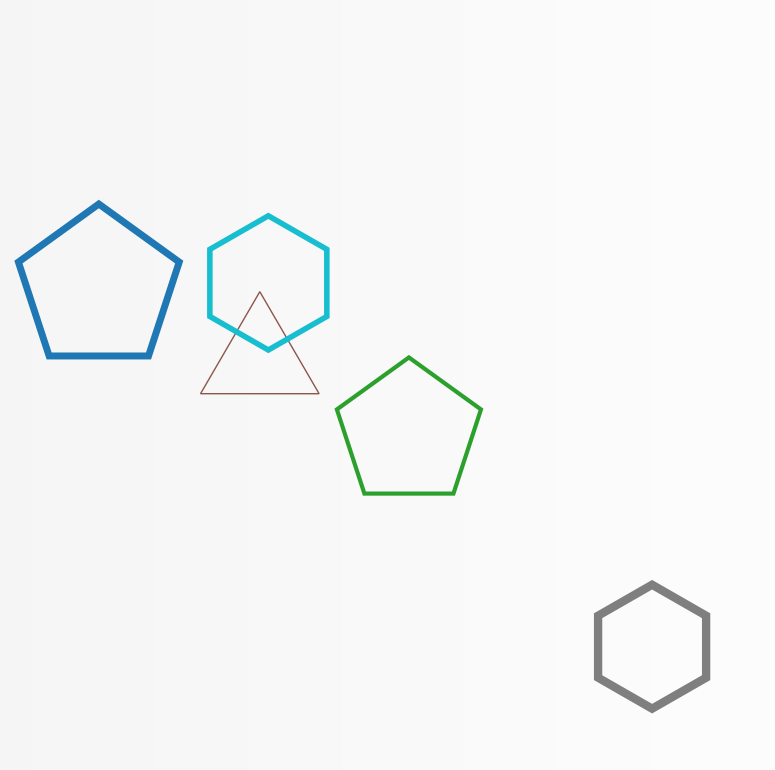[{"shape": "pentagon", "thickness": 2.5, "radius": 0.55, "center": [0.128, 0.626]}, {"shape": "pentagon", "thickness": 1.5, "radius": 0.49, "center": [0.528, 0.438]}, {"shape": "triangle", "thickness": 0.5, "radius": 0.44, "center": [0.335, 0.533]}, {"shape": "hexagon", "thickness": 3, "radius": 0.4, "center": [0.841, 0.16]}, {"shape": "hexagon", "thickness": 2, "radius": 0.44, "center": [0.346, 0.633]}]